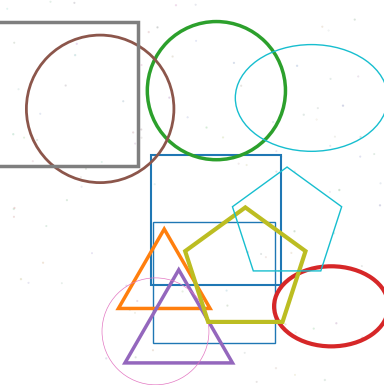[{"shape": "square", "thickness": 1.5, "radius": 0.84, "center": [0.561, 0.429]}, {"shape": "square", "thickness": 1, "radius": 0.79, "center": [0.556, 0.267]}, {"shape": "triangle", "thickness": 2.5, "radius": 0.69, "center": [0.427, 0.268]}, {"shape": "circle", "thickness": 2.5, "radius": 0.9, "center": [0.562, 0.765]}, {"shape": "oval", "thickness": 3, "radius": 0.74, "center": [0.86, 0.204]}, {"shape": "triangle", "thickness": 2.5, "radius": 0.81, "center": [0.464, 0.138]}, {"shape": "circle", "thickness": 2, "radius": 0.96, "center": [0.26, 0.717]}, {"shape": "circle", "thickness": 0.5, "radius": 0.69, "center": [0.404, 0.139]}, {"shape": "square", "thickness": 2.5, "radius": 0.93, "center": [0.173, 0.757]}, {"shape": "pentagon", "thickness": 3, "radius": 0.82, "center": [0.637, 0.297]}, {"shape": "pentagon", "thickness": 1, "radius": 0.75, "center": [0.746, 0.417]}, {"shape": "oval", "thickness": 1, "radius": 0.99, "center": [0.809, 0.746]}]